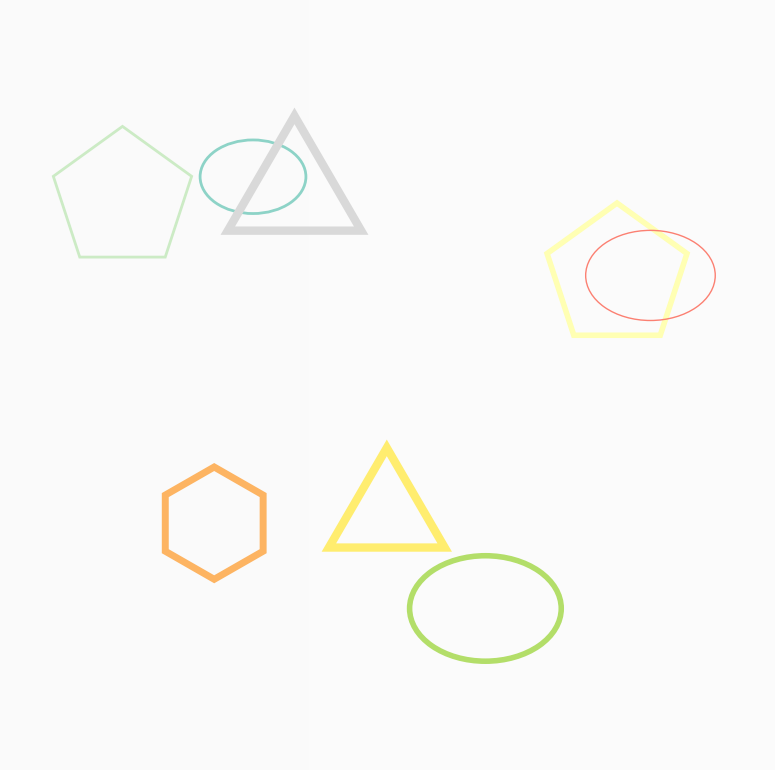[{"shape": "oval", "thickness": 1, "radius": 0.34, "center": [0.326, 0.77]}, {"shape": "pentagon", "thickness": 2, "radius": 0.47, "center": [0.796, 0.641]}, {"shape": "oval", "thickness": 0.5, "radius": 0.42, "center": [0.839, 0.642]}, {"shape": "hexagon", "thickness": 2.5, "radius": 0.36, "center": [0.276, 0.321]}, {"shape": "oval", "thickness": 2, "radius": 0.49, "center": [0.626, 0.21]}, {"shape": "triangle", "thickness": 3, "radius": 0.5, "center": [0.38, 0.75]}, {"shape": "pentagon", "thickness": 1, "radius": 0.47, "center": [0.158, 0.742]}, {"shape": "triangle", "thickness": 3, "radius": 0.43, "center": [0.499, 0.332]}]